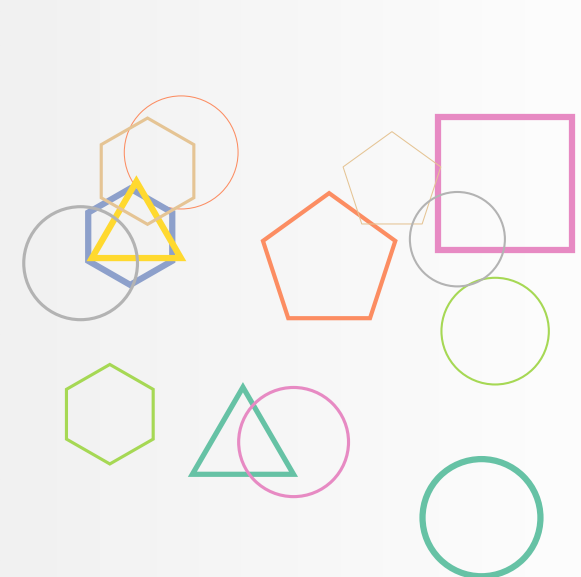[{"shape": "triangle", "thickness": 2.5, "radius": 0.5, "center": [0.418, 0.228]}, {"shape": "circle", "thickness": 3, "radius": 0.51, "center": [0.828, 0.103]}, {"shape": "pentagon", "thickness": 2, "radius": 0.6, "center": [0.566, 0.545]}, {"shape": "circle", "thickness": 0.5, "radius": 0.49, "center": [0.312, 0.735]}, {"shape": "hexagon", "thickness": 3, "radius": 0.42, "center": [0.224, 0.589]}, {"shape": "square", "thickness": 3, "radius": 0.57, "center": [0.869, 0.681]}, {"shape": "circle", "thickness": 1.5, "radius": 0.47, "center": [0.505, 0.234]}, {"shape": "hexagon", "thickness": 1.5, "radius": 0.43, "center": [0.189, 0.282]}, {"shape": "circle", "thickness": 1, "radius": 0.46, "center": [0.852, 0.426]}, {"shape": "triangle", "thickness": 3, "radius": 0.44, "center": [0.235, 0.596]}, {"shape": "pentagon", "thickness": 0.5, "radius": 0.44, "center": [0.674, 0.683]}, {"shape": "hexagon", "thickness": 1.5, "radius": 0.46, "center": [0.254, 0.703]}, {"shape": "circle", "thickness": 1.5, "radius": 0.49, "center": [0.139, 0.543]}, {"shape": "circle", "thickness": 1, "radius": 0.41, "center": [0.787, 0.585]}]